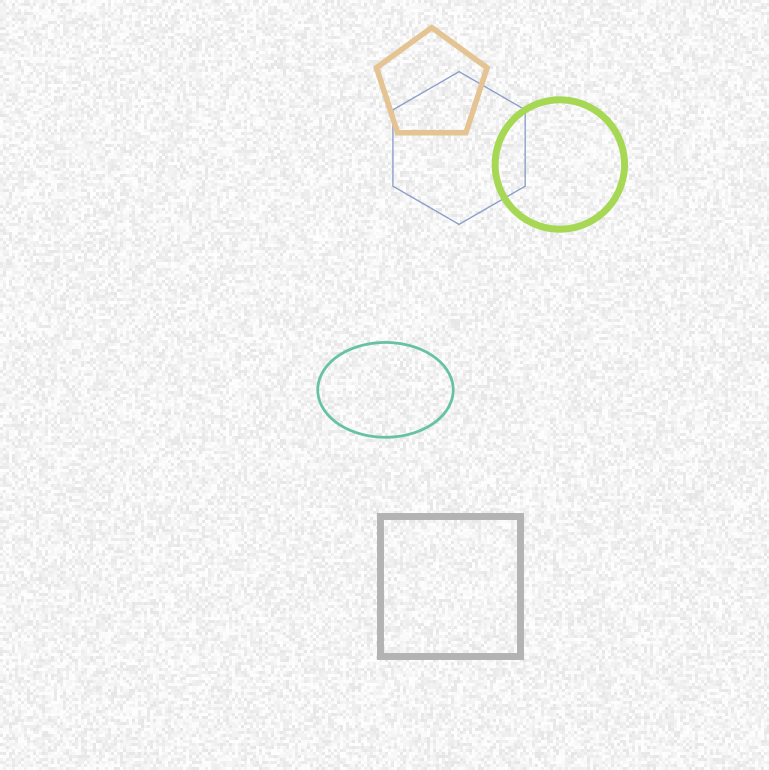[{"shape": "oval", "thickness": 1, "radius": 0.44, "center": [0.501, 0.494]}, {"shape": "hexagon", "thickness": 0.5, "radius": 0.5, "center": [0.596, 0.808]}, {"shape": "circle", "thickness": 2.5, "radius": 0.42, "center": [0.727, 0.786]}, {"shape": "pentagon", "thickness": 2, "radius": 0.38, "center": [0.561, 0.889]}, {"shape": "square", "thickness": 2.5, "radius": 0.46, "center": [0.585, 0.239]}]